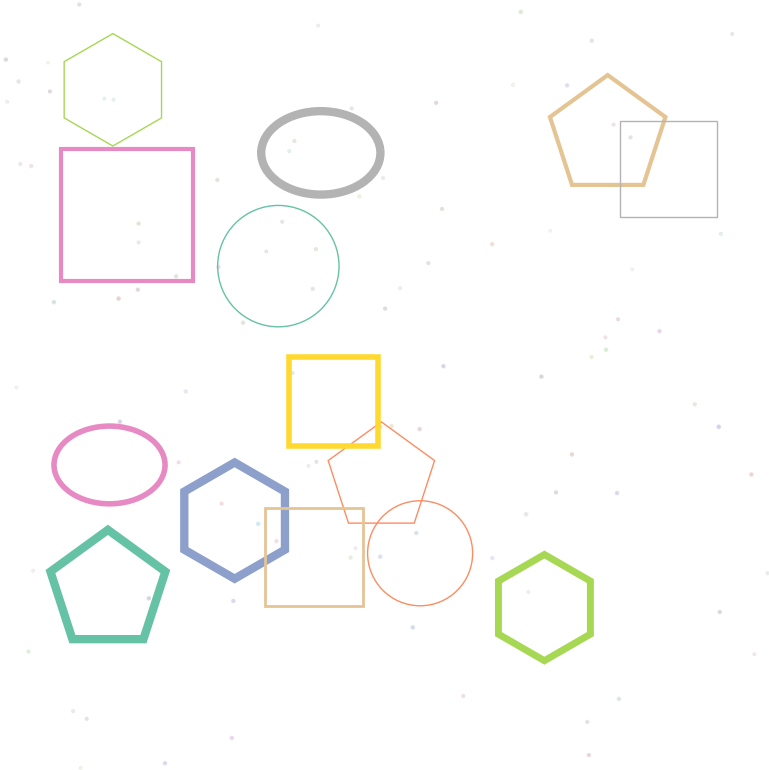[{"shape": "pentagon", "thickness": 3, "radius": 0.39, "center": [0.14, 0.233]}, {"shape": "circle", "thickness": 0.5, "radius": 0.39, "center": [0.361, 0.654]}, {"shape": "circle", "thickness": 0.5, "radius": 0.34, "center": [0.546, 0.281]}, {"shape": "pentagon", "thickness": 0.5, "radius": 0.36, "center": [0.495, 0.379]}, {"shape": "hexagon", "thickness": 3, "radius": 0.38, "center": [0.305, 0.324]}, {"shape": "square", "thickness": 1.5, "radius": 0.43, "center": [0.164, 0.72]}, {"shape": "oval", "thickness": 2, "radius": 0.36, "center": [0.142, 0.396]}, {"shape": "hexagon", "thickness": 0.5, "radius": 0.37, "center": [0.147, 0.883]}, {"shape": "hexagon", "thickness": 2.5, "radius": 0.34, "center": [0.707, 0.211]}, {"shape": "square", "thickness": 2, "radius": 0.29, "center": [0.434, 0.478]}, {"shape": "square", "thickness": 1, "radius": 0.32, "center": [0.408, 0.277]}, {"shape": "pentagon", "thickness": 1.5, "radius": 0.39, "center": [0.789, 0.824]}, {"shape": "square", "thickness": 0.5, "radius": 0.31, "center": [0.868, 0.78]}, {"shape": "oval", "thickness": 3, "radius": 0.39, "center": [0.417, 0.801]}]